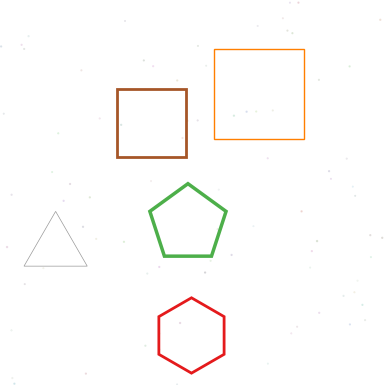[{"shape": "hexagon", "thickness": 2, "radius": 0.49, "center": [0.497, 0.129]}, {"shape": "pentagon", "thickness": 2.5, "radius": 0.52, "center": [0.488, 0.419]}, {"shape": "square", "thickness": 1, "radius": 0.58, "center": [0.672, 0.756]}, {"shape": "square", "thickness": 2, "radius": 0.44, "center": [0.393, 0.68]}, {"shape": "triangle", "thickness": 0.5, "radius": 0.47, "center": [0.144, 0.356]}]